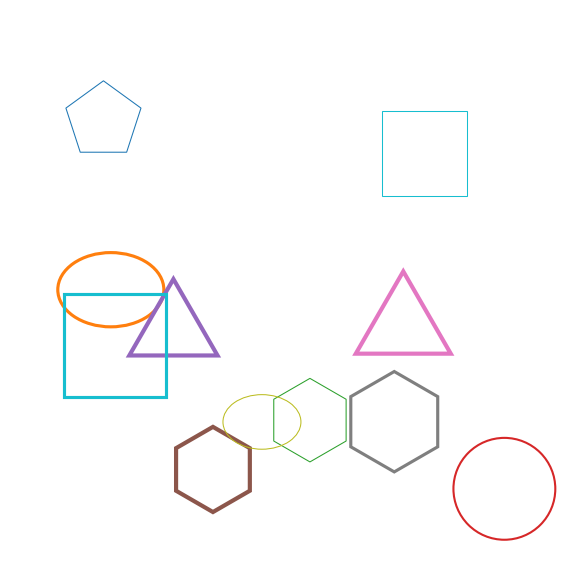[{"shape": "pentagon", "thickness": 0.5, "radius": 0.34, "center": [0.179, 0.791]}, {"shape": "oval", "thickness": 1.5, "radius": 0.46, "center": [0.192, 0.497]}, {"shape": "hexagon", "thickness": 0.5, "radius": 0.36, "center": [0.537, 0.272]}, {"shape": "circle", "thickness": 1, "radius": 0.44, "center": [0.873, 0.153]}, {"shape": "triangle", "thickness": 2, "radius": 0.44, "center": [0.3, 0.428]}, {"shape": "hexagon", "thickness": 2, "radius": 0.37, "center": [0.369, 0.186]}, {"shape": "triangle", "thickness": 2, "radius": 0.47, "center": [0.698, 0.434]}, {"shape": "hexagon", "thickness": 1.5, "radius": 0.43, "center": [0.683, 0.269]}, {"shape": "oval", "thickness": 0.5, "radius": 0.34, "center": [0.454, 0.269]}, {"shape": "square", "thickness": 0.5, "radius": 0.37, "center": [0.735, 0.733]}, {"shape": "square", "thickness": 1.5, "radius": 0.44, "center": [0.199, 0.401]}]